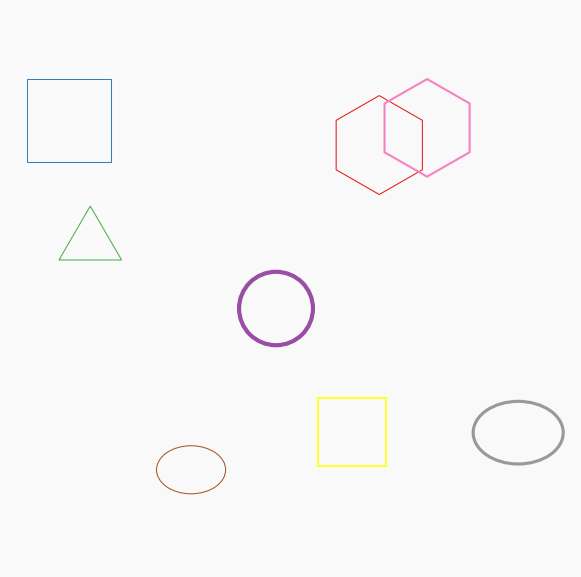[{"shape": "hexagon", "thickness": 0.5, "radius": 0.43, "center": [0.652, 0.748]}, {"shape": "square", "thickness": 0.5, "radius": 0.36, "center": [0.119, 0.79]}, {"shape": "triangle", "thickness": 0.5, "radius": 0.31, "center": [0.155, 0.58]}, {"shape": "circle", "thickness": 2, "radius": 0.32, "center": [0.475, 0.465]}, {"shape": "square", "thickness": 1, "radius": 0.3, "center": [0.606, 0.252]}, {"shape": "oval", "thickness": 0.5, "radius": 0.3, "center": [0.329, 0.186]}, {"shape": "hexagon", "thickness": 1, "radius": 0.42, "center": [0.735, 0.778]}, {"shape": "oval", "thickness": 1.5, "radius": 0.39, "center": [0.892, 0.25]}]